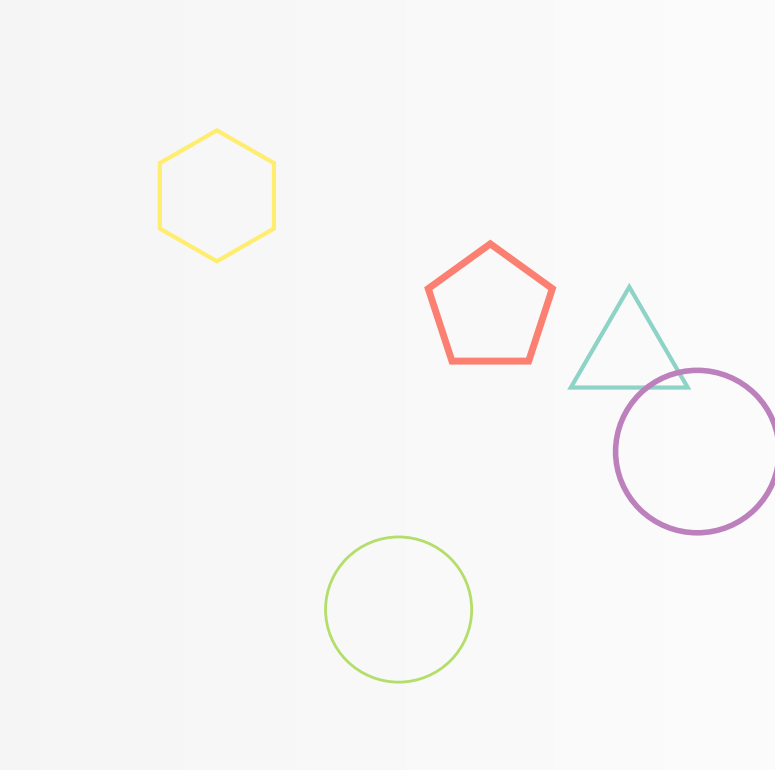[{"shape": "triangle", "thickness": 1.5, "radius": 0.44, "center": [0.812, 0.54]}, {"shape": "pentagon", "thickness": 2.5, "radius": 0.42, "center": [0.633, 0.599]}, {"shape": "circle", "thickness": 1, "radius": 0.47, "center": [0.514, 0.208]}, {"shape": "circle", "thickness": 2, "radius": 0.53, "center": [0.9, 0.414]}, {"shape": "hexagon", "thickness": 1.5, "radius": 0.43, "center": [0.28, 0.746]}]